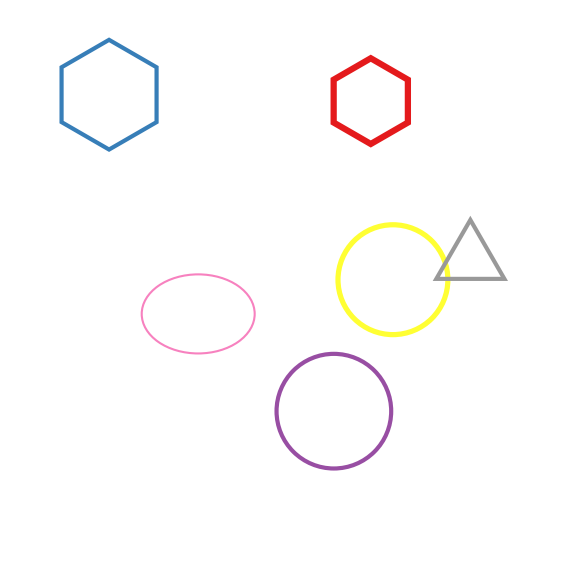[{"shape": "hexagon", "thickness": 3, "radius": 0.37, "center": [0.642, 0.824]}, {"shape": "hexagon", "thickness": 2, "radius": 0.47, "center": [0.189, 0.835]}, {"shape": "circle", "thickness": 2, "radius": 0.5, "center": [0.578, 0.287]}, {"shape": "circle", "thickness": 2.5, "radius": 0.48, "center": [0.68, 0.515]}, {"shape": "oval", "thickness": 1, "radius": 0.49, "center": [0.343, 0.456]}, {"shape": "triangle", "thickness": 2, "radius": 0.34, "center": [0.814, 0.55]}]